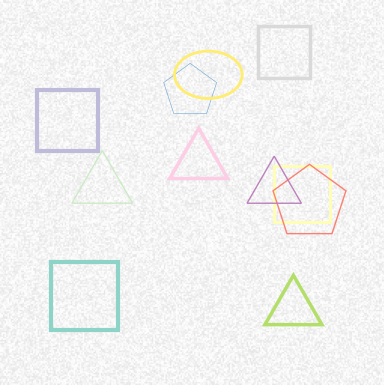[{"shape": "square", "thickness": 3, "radius": 0.44, "center": [0.219, 0.232]}, {"shape": "square", "thickness": 2, "radius": 0.36, "center": [0.785, 0.497]}, {"shape": "square", "thickness": 3, "radius": 0.39, "center": [0.176, 0.687]}, {"shape": "pentagon", "thickness": 1, "radius": 0.5, "center": [0.804, 0.474]}, {"shape": "pentagon", "thickness": 0.5, "radius": 0.36, "center": [0.494, 0.763]}, {"shape": "triangle", "thickness": 2.5, "radius": 0.43, "center": [0.762, 0.199]}, {"shape": "triangle", "thickness": 2.5, "radius": 0.44, "center": [0.516, 0.58]}, {"shape": "square", "thickness": 2.5, "radius": 0.34, "center": [0.739, 0.864]}, {"shape": "triangle", "thickness": 1, "radius": 0.41, "center": [0.712, 0.513]}, {"shape": "triangle", "thickness": 1, "radius": 0.46, "center": [0.266, 0.518]}, {"shape": "oval", "thickness": 2, "radius": 0.44, "center": [0.541, 0.806]}]